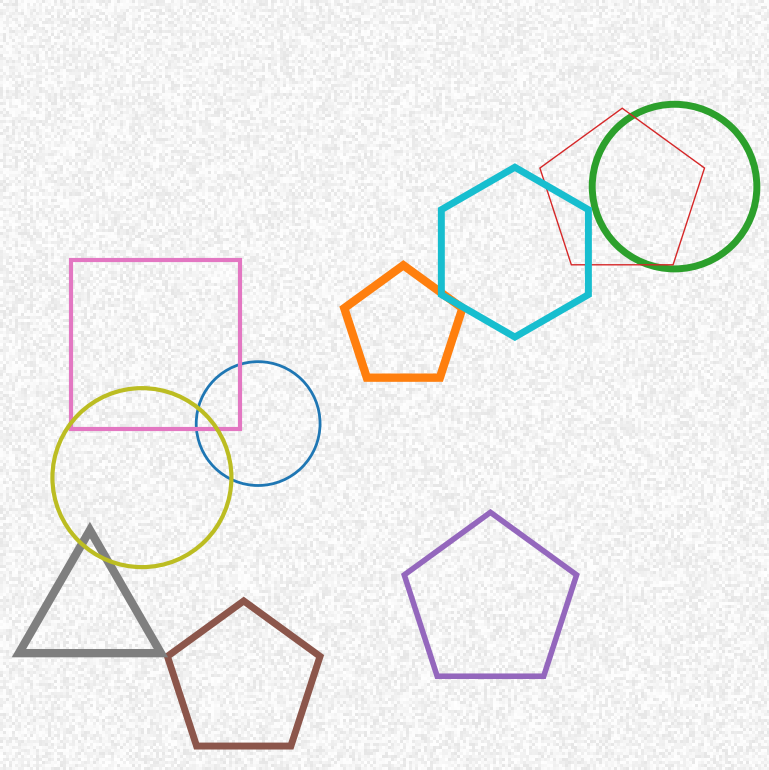[{"shape": "circle", "thickness": 1, "radius": 0.4, "center": [0.335, 0.45]}, {"shape": "pentagon", "thickness": 3, "radius": 0.4, "center": [0.524, 0.575]}, {"shape": "circle", "thickness": 2.5, "radius": 0.53, "center": [0.876, 0.758]}, {"shape": "pentagon", "thickness": 0.5, "radius": 0.56, "center": [0.808, 0.747]}, {"shape": "pentagon", "thickness": 2, "radius": 0.59, "center": [0.637, 0.217]}, {"shape": "pentagon", "thickness": 2.5, "radius": 0.52, "center": [0.317, 0.115]}, {"shape": "square", "thickness": 1.5, "radius": 0.55, "center": [0.202, 0.553]}, {"shape": "triangle", "thickness": 3, "radius": 0.53, "center": [0.117, 0.205]}, {"shape": "circle", "thickness": 1.5, "radius": 0.58, "center": [0.184, 0.38]}, {"shape": "hexagon", "thickness": 2.5, "radius": 0.55, "center": [0.669, 0.673]}]